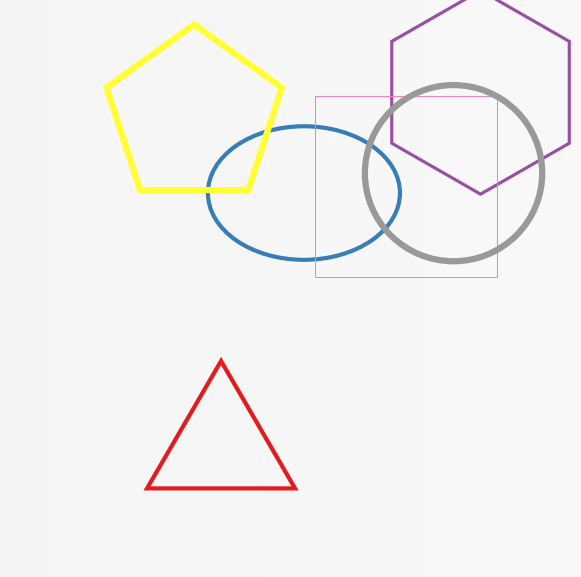[{"shape": "triangle", "thickness": 2, "radius": 0.74, "center": [0.38, 0.227]}, {"shape": "oval", "thickness": 2, "radius": 0.83, "center": [0.523, 0.665]}, {"shape": "hexagon", "thickness": 1.5, "radius": 0.88, "center": [0.827, 0.839]}, {"shape": "pentagon", "thickness": 3, "radius": 0.79, "center": [0.334, 0.798]}, {"shape": "square", "thickness": 0.5, "radius": 0.78, "center": [0.699, 0.677]}, {"shape": "circle", "thickness": 3, "radius": 0.76, "center": [0.78, 0.699]}]